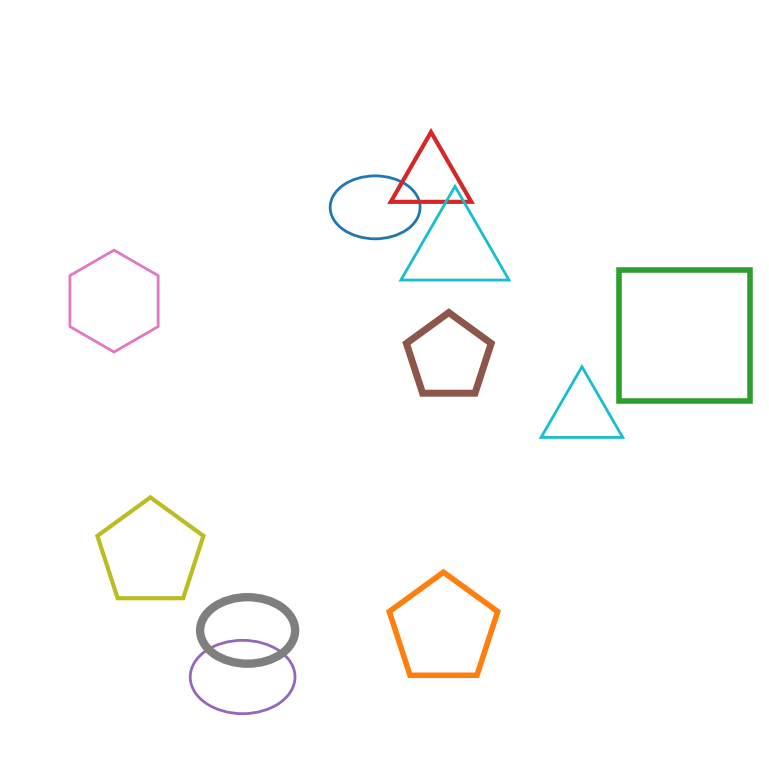[{"shape": "oval", "thickness": 1, "radius": 0.29, "center": [0.487, 0.731]}, {"shape": "pentagon", "thickness": 2, "radius": 0.37, "center": [0.576, 0.183]}, {"shape": "square", "thickness": 2, "radius": 0.42, "center": [0.889, 0.564]}, {"shape": "triangle", "thickness": 1.5, "radius": 0.3, "center": [0.56, 0.768]}, {"shape": "oval", "thickness": 1, "radius": 0.34, "center": [0.315, 0.121]}, {"shape": "pentagon", "thickness": 2.5, "radius": 0.29, "center": [0.583, 0.536]}, {"shape": "hexagon", "thickness": 1, "radius": 0.33, "center": [0.148, 0.609]}, {"shape": "oval", "thickness": 3, "radius": 0.31, "center": [0.322, 0.181]}, {"shape": "pentagon", "thickness": 1.5, "radius": 0.36, "center": [0.195, 0.282]}, {"shape": "triangle", "thickness": 1, "radius": 0.31, "center": [0.756, 0.463]}, {"shape": "triangle", "thickness": 1, "radius": 0.41, "center": [0.591, 0.677]}]